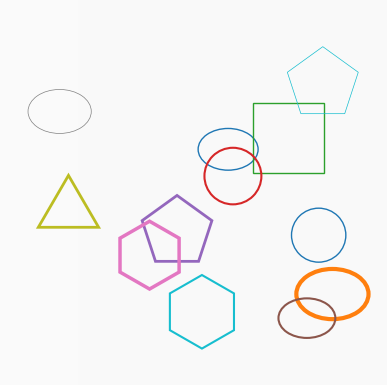[{"shape": "oval", "thickness": 1, "radius": 0.39, "center": [0.589, 0.612]}, {"shape": "circle", "thickness": 1, "radius": 0.35, "center": [0.822, 0.389]}, {"shape": "oval", "thickness": 3, "radius": 0.47, "center": [0.858, 0.236]}, {"shape": "square", "thickness": 1, "radius": 0.46, "center": [0.744, 0.642]}, {"shape": "circle", "thickness": 1.5, "radius": 0.37, "center": [0.601, 0.543]}, {"shape": "pentagon", "thickness": 2, "radius": 0.47, "center": [0.457, 0.398]}, {"shape": "oval", "thickness": 1.5, "radius": 0.37, "center": [0.792, 0.174]}, {"shape": "hexagon", "thickness": 2.5, "radius": 0.44, "center": [0.386, 0.337]}, {"shape": "oval", "thickness": 0.5, "radius": 0.41, "center": [0.154, 0.711]}, {"shape": "triangle", "thickness": 2, "radius": 0.45, "center": [0.177, 0.455]}, {"shape": "pentagon", "thickness": 0.5, "radius": 0.48, "center": [0.833, 0.783]}, {"shape": "hexagon", "thickness": 1.5, "radius": 0.48, "center": [0.521, 0.19]}]